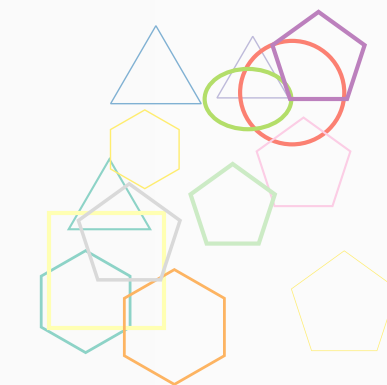[{"shape": "hexagon", "thickness": 2, "radius": 0.66, "center": [0.221, 0.217]}, {"shape": "triangle", "thickness": 1.5, "radius": 0.61, "center": [0.282, 0.465]}, {"shape": "square", "thickness": 3, "radius": 0.74, "center": [0.275, 0.297]}, {"shape": "triangle", "thickness": 1, "radius": 0.53, "center": [0.652, 0.799]}, {"shape": "circle", "thickness": 3, "radius": 0.67, "center": [0.754, 0.759]}, {"shape": "triangle", "thickness": 1, "radius": 0.67, "center": [0.402, 0.798]}, {"shape": "hexagon", "thickness": 2, "radius": 0.75, "center": [0.45, 0.151]}, {"shape": "oval", "thickness": 3, "radius": 0.56, "center": [0.64, 0.743]}, {"shape": "pentagon", "thickness": 1.5, "radius": 0.64, "center": [0.783, 0.567]}, {"shape": "pentagon", "thickness": 2.5, "radius": 0.69, "center": [0.333, 0.385]}, {"shape": "pentagon", "thickness": 3, "radius": 0.63, "center": [0.822, 0.844]}, {"shape": "pentagon", "thickness": 3, "radius": 0.57, "center": [0.6, 0.46]}, {"shape": "hexagon", "thickness": 1, "radius": 0.51, "center": [0.374, 0.612]}, {"shape": "pentagon", "thickness": 0.5, "radius": 0.72, "center": [0.888, 0.205]}]